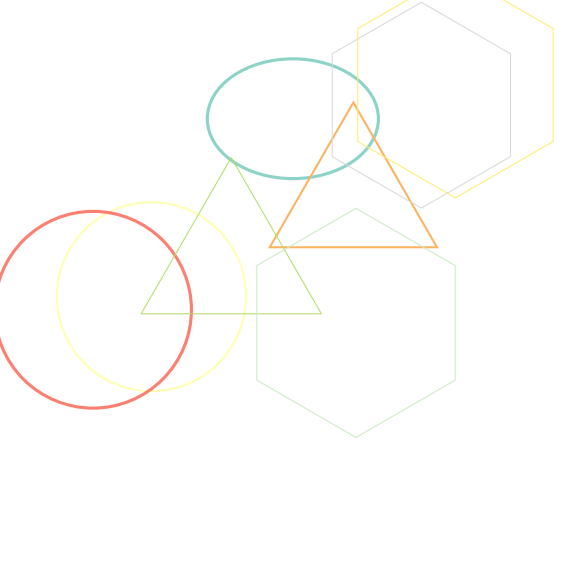[{"shape": "oval", "thickness": 1.5, "radius": 0.74, "center": [0.507, 0.794]}, {"shape": "circle", "thickness": 1, "radius": 0.82, "center": [0.262, 0.485]}, {"shape": "circle", "thickness": 1.5, "radius": 0.85, "center": [0.161, 0.463]}, {"shape": "triangle", "thickness": 1, "radius": 0.84, "center": [0.612, 0.655]}, {"shape": "triangle", "thickness": 0.5, "radius": 0.9, "center": [0.4, 0.546]}, {"shape": "hexagon", "thickness": 0.5, "radius": 0.89, "center": [0.73, 0.817]}, {"shape": "hexagon", "thickness": 0.5, "radius": 0.99, "center": [0.616, 0.44]}, {"shape": "hexagon", "thickness": 0.5, "radius": 0.98, "center": [0.789, 0.852]}]